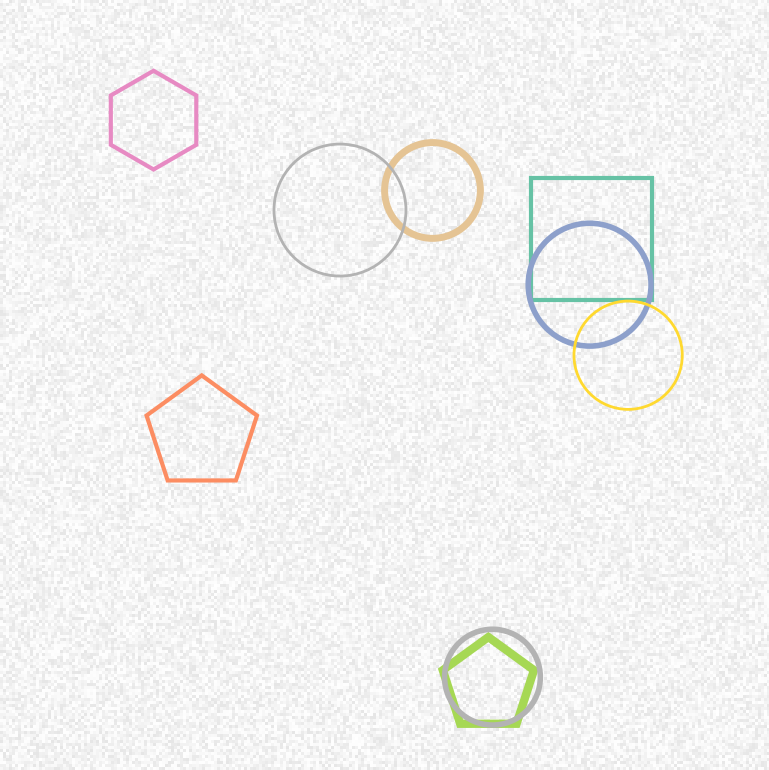[{"shape": "square", "thickness": 1.5, "radius": 0.4, "center": [0.768, 0.689]}, {"shape": "pentagon", "thickness": 1.5, "radius": 0.38, "center": [0.262, 0.437]}, {"shape": "circle", "thickness": 2, "radius": 0.4, "center": [0.766, 0.63]}, {"shape": "hexagon", "thickness": 1.5, "radius": 0.32, "center": [0.199, 0.844]}, {"shape": "pentagon", "thickness": 3, "radius": 0.31, "center": [0.634, 0.11]}, {"shape": "circle", "thickness": 1, "radius": 0.35, "center": [0.816, 0.539]}, {"shape": "circle", "thickness": 2.5, "radius": 0.31, "center": [0.562, 0.753]}, {"shape": "circle", "thickness": 1, "radius": 0.43, "center": [0.442, 0.727]}, {"shape": "circle", "thickness": 2, "radius": 0.31, "center": [0.64, 0.121]}]